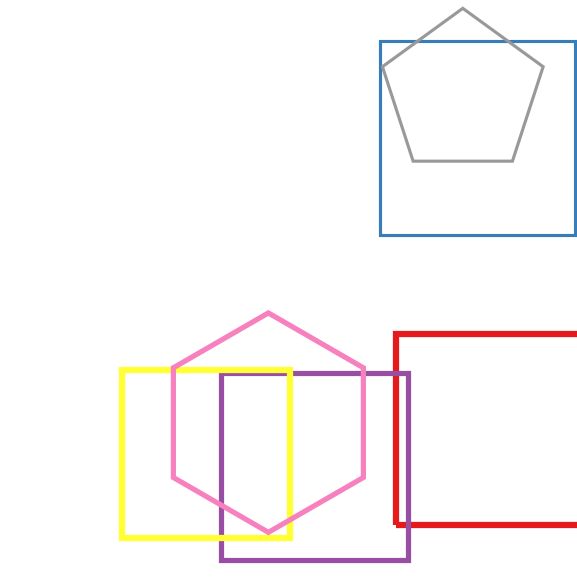[{"shape": "square", "thickness": 3, "radius": 0.83, "center": [0.852, 0.256]}, {"shape": "square", "thickness": 1.5, "radius": 0.84, "center": [0.827, 0.76]}, {"shape": "square", "thickness": 2.5, "radius": 0.81, "center": [0.545, 0.191]}, {"shape": "square", "thickness": 3, "radius": 0.72, "center": [0.357, 0.213]}, {"shape": "hexagon", "thickness": 2.5, "radius": 0.95, "center": [0.465, 0.267]}, {"shape": "pentagon", "thickness": 1.5, "radius": 0.73, "center": [0.801, 0.838]}]